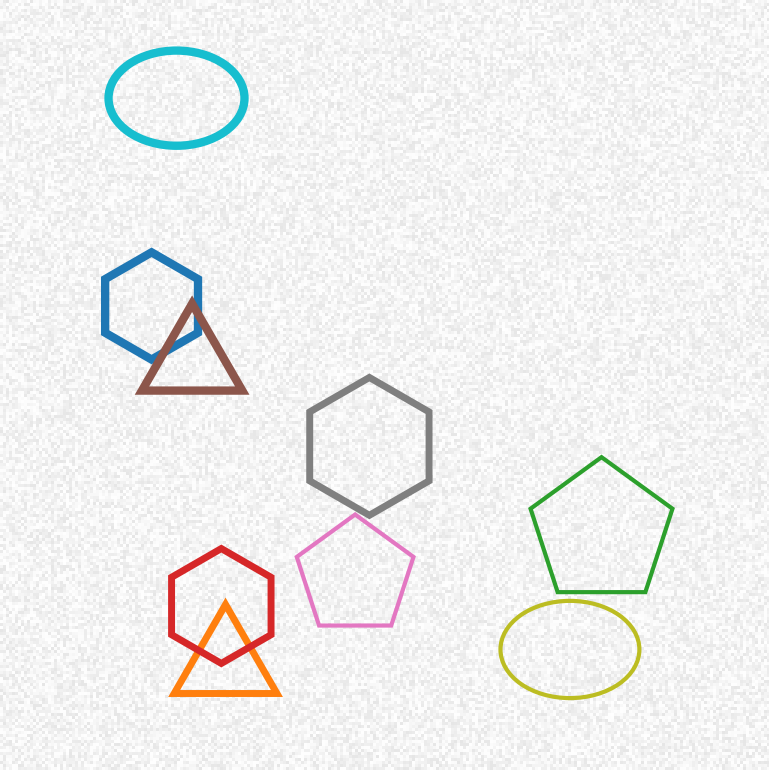[{"shape": "hexagon", "thickness": 3, "radius": 0.35, "center": [0.197, 0.603]}, {"shape": "triangle", "thickness": 2.5, "radius": 0.39, "center": [0.293, 0.138]}, {"shape": "pentagon", "thickness": 1.5, "radius": 0.48, "center": [0.781, 0.309]}, {"shape": "hexagon", "thickness": 2.5, "radius": 0.37, "center": [0.287, 0.213]}, {"shape": "triangle", "thickness": 3, "radius": 0.38, "center": [0.249, 0.53]}, {"shape": "pentagon", "thickness": 1.5, "radius": 0.4, "center": [0.461, 0.252]}, {"shape": "hexagon", "thickness": 2.5, "radius": 0.45, "center": [0.48, 0.42]}, {"shape": "oval", "thickness": 1.5, "radius": 0.45, "center": [0.74, 0.157]}, {"shape": "oval", "thickness": 3, "radius": 0.44, "center": [0.229, 0.873]}]